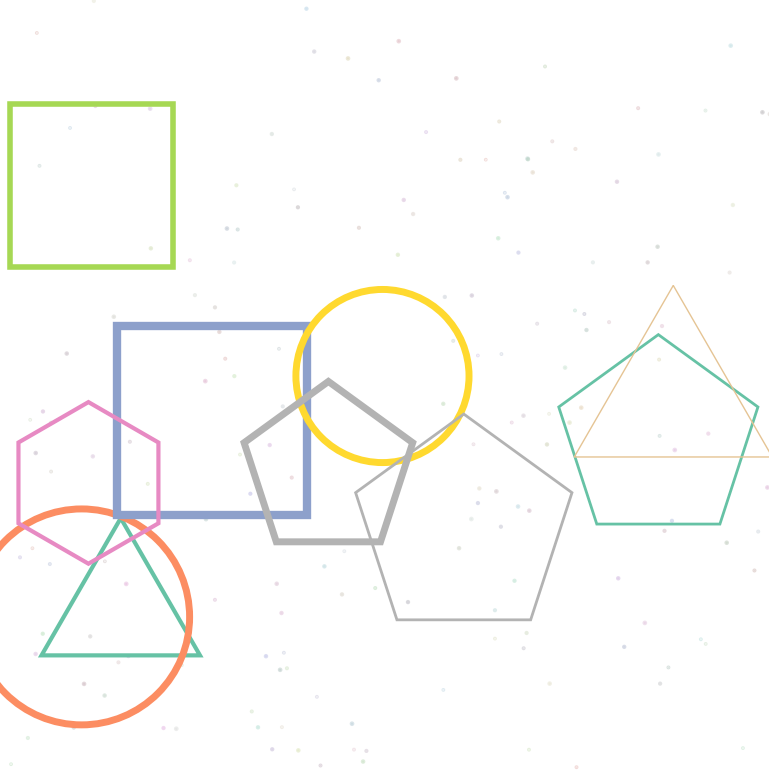[{"shape": "triangle", "thickness": 1.5, "radius": 0.59, "center": [0.157, 0.208]}, {"shape": "pentagon", "thickness": 1, "radius": 0.68, "center": [0.855, 0.429]}, {"shape": "circle", "thickness": 2.5, "radius": 0.7, "center": [0.106, 0.199]}, {"shape": "square", "thickness": 3, "radius": 0.62, "center": [0.275, 0.454]}, {"shape": "hexagon", "thickness": 1.5, "radius": 0.52, "center": [0.115, 0.373]}, {"shape": "square", "thickness": 2, "radius": 0.53, "center": [0.119, 0.76]}, {"shape": "circle", "thickness": 2.5, "radius": 0.56, "center": [0.497, 0.512]}, {"shape": "triangle", "thickness": 0.5, "radius": 0.74, "center": [0.874, 0.481]}, {"shape": "pentagon", "thickness": 2.5, "radius": 0.58, "center": [0.426, 0.389]}, {"shape": "pentagon", "thickness": 1, "radius": 0.74, "center": [0.602, 0.315]}]